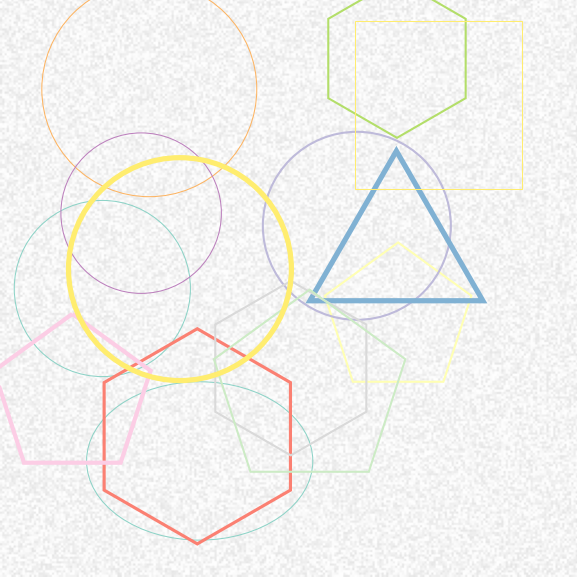[{"shape": "oval", "thickness": 0.5, "radius": 0.98, "center": [0.346, 0.201]}, {"shape": "circle", "thickness": 0.5, "radius": 0.76, "center": [0.177, 0.5]}, {"shape": "pentagon", "thickness": 1, "radius": 0.67, "center": [0.689, 0.446]}, {"shape": "circle", "thickness": 1, "radius": 0.81, "center": [0.618, 0.608]}, {"shape": "hexagon", "thickness": 1.5, "radius": 0.93, "center": [0.342, 0.244]}, {"shape": "triangle", "thickness": 2.5, "radius": 0.86, "center": [0.686, 0.565]}, {"shape": "circle", "thickness": 0.5, "radius": 0.93, "center": [0.259, 0.845]}, {"shape": "hexagon", "thickness": 1, "radius": 0.69, "center": [0.687, 0.898]}, {"shape": "pentagon", "thickness": 2, "radius": 0.71, "center": [0.125, 0.313]}, {"shape": "hexagon", "thickness": 1, "radius": 0.76, "center": [0.504, 0.362]}, {"shape": "circle", "thickness": 0.5, "radius": 0.69, "center": [0.244, 0.63]}, {"shape": "pentagon", "thickness": 1, "radius": 0.87, "center": [0.536, 0.323]}, {"shape": "square", "thickness": 0.5, "radius": 0.72, "center": [0.759, 0.817]}, {"shape": "circle", "thickness": 2.5, "radius": 0.96, "center": [0.312, 0.533]}]